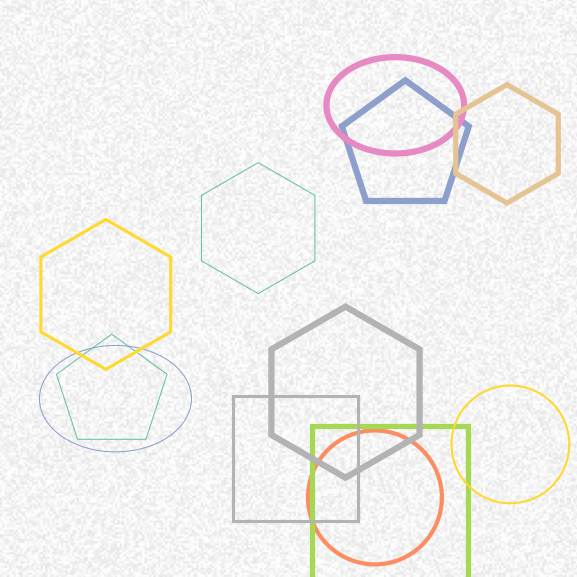[{"shape": "pentagon", "thickness": 0.5, "radius": 0.5, "center": [0.193, 0.32]}, {"shape": "hexagon", "thickness": 0.5, "radius": 0.57, "center": [0.447, 0.604]}, {"shape": "circle", "thickness": 2, "radius": 0.58, "center": [0.649, 0.138]}, {"shape": "pentagon", "thickness": 3, "radius": 0.58, "center": [0.702, 0.745]}, {"shape": "oval", "thickness": 0.5, "radius": 0.66, "center": [0.2, 0.309]}, {"shape": "oval", "thickness": 3, "radius": 0.6, "center": [0.684, 0.817]}, {"shape": "square", "thickness": 2.5, "radius": 0.68, "center": [0.675, 0.126]}, {"shape": "hexagon", "thickness": 1.5, "radius": 0.65, "center": [0.183, 0.489]}, {"shape": "circle", "thickness": 1, "radius": 0.51, "center": [0.884, 0.23]}, {"shape": "hexagon", "thickness": 2.5, "radius": 0.51, "center": [0.878, 0.75]}, {"shape": "hexagon", "thickness": 3, "radius": 0.74, "center": [0.598, 0.32]}, {"shape": "square", "thickness": 1.5, "radius": 0.54, "center": [0.512, 0.205]}]